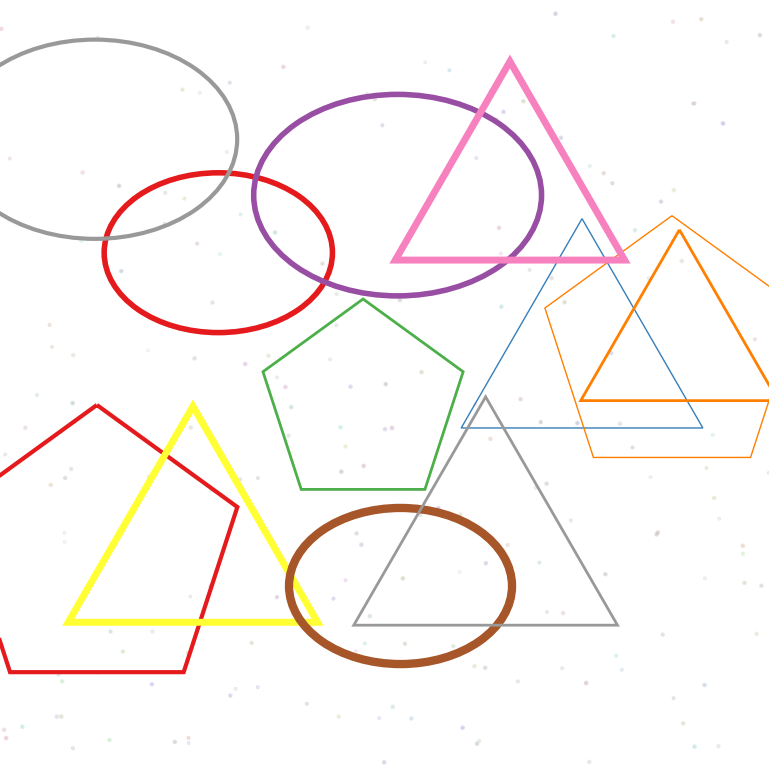[{"shape": "pentagon", "thickness": 1.5, "radius": 0.96, "center": [0.126, 0.282]}, {"shape": "oval", "thickness": 2, "radius": 0.74, "center": [0.284, 0.672]}, {"shape": "triangle", "thickness": 0.5, "radius": 0.91, "center": [0.756, 0.535]}, {"shape": "pentagon", "thickness": 1, "radius": 0.68, "center": [0.472, 0.475]}, {"shape": "oval", "thickness": 2, "radius": 0.93, "center": [0.516, 0.747]}, {"shape": "triangle", "thickness": 1, "radius": 0.74, "center": [0.882, 0.554]}, {"shape": "pentagon", "thickness": 0.5, "radius": 0.87, "center": [0.873, 0.546]}, {"shape": "triangle", "thickness": 2.5, "radius": 0.93, "center": [0.251, 0.285]}, {"shape": "oval", "thickness": 3, "radius": 0.72, "center": [0.52, 0.239]}, {"shape": "triangle", "thickness": 2.5, "radius": 0.86, "center": [0.662, 0.748]}, {"shape": "triangle", "thickness": 1, "radius": 0.99, "center": [0.631, 0.287]}, {"shape": "oval", "thickness": 1.5, "radius": 0.92, "center": [0.123, 0.819]}]